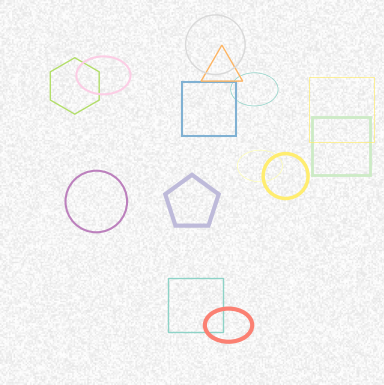[{"shape": "oval", "thickness": 0.5, "radius": 0.31, "center": [0.661, 0.768]}, {"shape": "square", "thickness": 1, "radius": 0.35, "center": [0.508, 0.208]}, {"shape": "oval", "thickness": 0.5, "radius": 0.29, "center": [0.675, 0.569]}, {"shape": "pentagon", "thickness": 3, "radius": 0.37, "center": [0.499, 0.473]}, {"shape": "oval", "thickness": 3, "radius": 0.31, "center": [0.594, 0.155]}, {"shape": "square", "thickness": 1.5, "radius": 0.35, "center": [0.544, 0.716]}, {"shape": "triangle", "thickness": 1, "radius": 0.31, "center": [0.576, 0.82]}, {"shape": "hexagon", "thickness": 1, "radius": 0.37, "center": [0.194, 0.777]}, {"shape": "oval", "thickness": 1.5, "radius": 0.35, "center": [0.269, 0.804]}, {"shape": "circle", "thickness": 1, "radius": 0.39, "center": [0.559, 0.884]}, {"shape": "circle", "thickness": 1.5, "radius": 0.4, "center": [0.25, 0.477]}, {"shape": "square", "thickness": 2, "radius": 0.37, "center": [0.886, 0.621]}, {"shape": "square", "thickness": 0.5, "radius": 0.42, "center": [0.887, 0.715]}, {"shape": "circle", "thickness": 2.5, "radius": 0.29, "center": [0.742, 0.543]}]